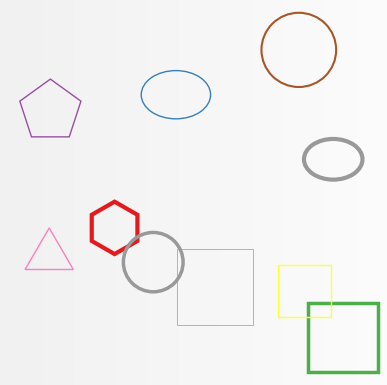[{"shape": "hexagon", "thickness": 3, "radius": 0.34, "center": [0.296, 0.408]}, {"shape": "oval", "thickness": 1, "radius": 0.45, "center": [0.454, 0.754]}, {"shape": "square", "thickness": 2.5, "radius": 0.45, "center": [0.884, 0.124]}, {"shape": "pentagon", "thickness": 1, "radius": 0.41, "center": [0.13, 0.712]}, {"shape": "square", "thickness": 0.5, "radius": 0.49, "center": [0.555, 0.254]}, {"shape": "square", "thickness": 1, "radius": 0.34, "center": [0.786, 0.244]}, {"shape": "circle", "thickness": 1.5, "radius": 0.48, "center": [0.771, 0.87]}, {"shape": "triangle", "thickness": 1, "radius": 0.36, "center": [0.127, 0.336]}, {"shape": "circle", "thickness": 2.5, "radius": 0.39, "center": [0.395, 0.319]}, {"shape": "oval", "thickness": 3, "radius": 0.38, "center": [0.86, 0.586]}]